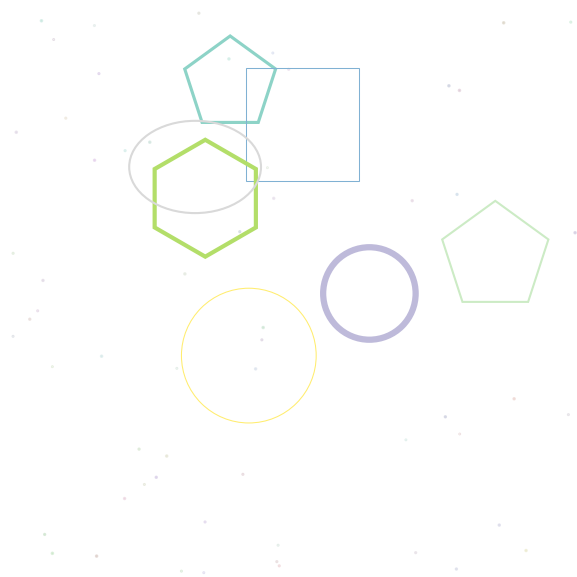[{"shape": "pentagon", "thickness": 1.5, "radius": 0.41, "center": [0.399, 0.854]}, {"shape": "circle", "thickness": 3, "radius": 0.4, "center": [0.64, 0.491]}, {"shape": "square", "thickness": 0.5, "radius": 0.49, "center": [0.523, 0.783]}, {"shape": "hexagon", "thickness": 2, "radius": 0.51, "center": [0.355, 0.656]}, {"shape": "oval", "thickness": 1, "radius": 0.57, "center": [0.338, 0.71]}, {"shape": "pentagon", "thickness": 1, "radius": 0.48, "center": [0.858, 0.555]}, {"shape": "circle", "thickness": 0.5, "radius": 0.58, "center": [0.431, 0.383]}]